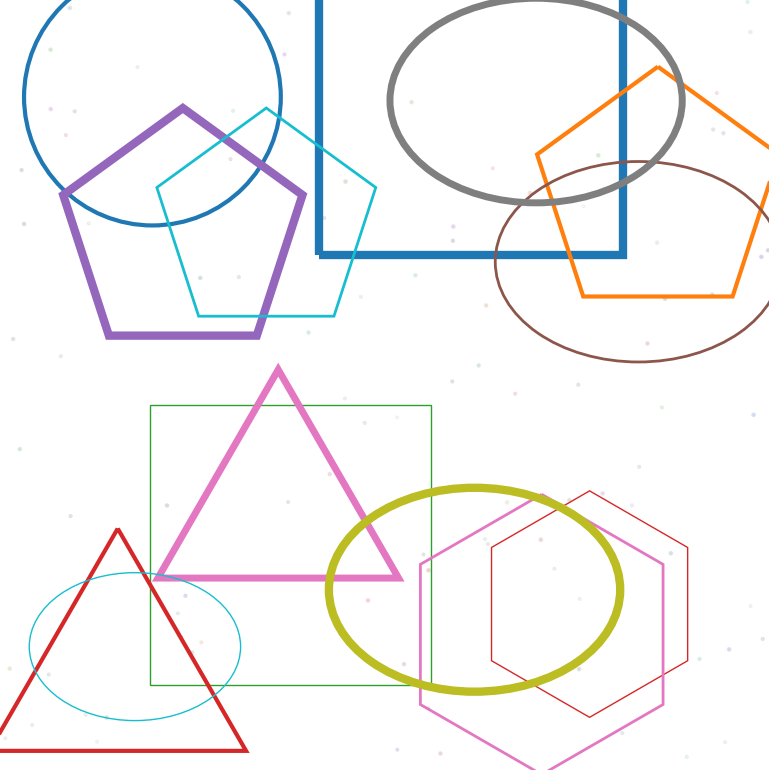[{"shape": "square", "thickness": 3, "radius": 0.99, "center": [0.612, 0.866]}, {"shape": "circle", "thickness": 1.5, "radius": 0.83, "center": [0.198, 0.874]}, {"shape": "pentagon", "thickness": 1.5, "radius": 0.83, "center": [0.854, 0.748]}, {"shape": "square", "thickness": 0.5, "radius": 0.91, "center": [0.378, 0.292]}, {"shape": "hexagon", "thickness": 0.5, "radius": 0.74, "center": [0.766, 0.215]}, {"shape": "triangle", "thickness": 1.5, "radius": 0.96, "center": [0.153, 0.121]}, {"shape": "pentagon", "thickness": 3, "radius": 0.82, "center": [0.237, 0.696]}, {"shape": "oval", "thickness": 1, "radius": 0.93, "center": [0.829, 0.66]}, {"shape": "triangle", "thickness": 2.5, "radius": 0.9, "center": [0.361, 0.339]}, {"shape": "hexagon", "thickness": 1, "radius": 0.91, "center": [0.704, 0.176]}, {"shape": "oval", "thickness": 2.5, "radius": 0.95, "center": [0.696, 0.869]}, {"shape": "oval", "thickness": 3, "radius": 0.95, "center": [0.616, 0.234]}, {"shape": "oval", "thickness": 0.5, "radius": 0.69, "center": [0.175, 0.16]}, {"shape": "pentagon", "thickness": 1, "radius": 0.75, "center": [0.346, 0.71]}]